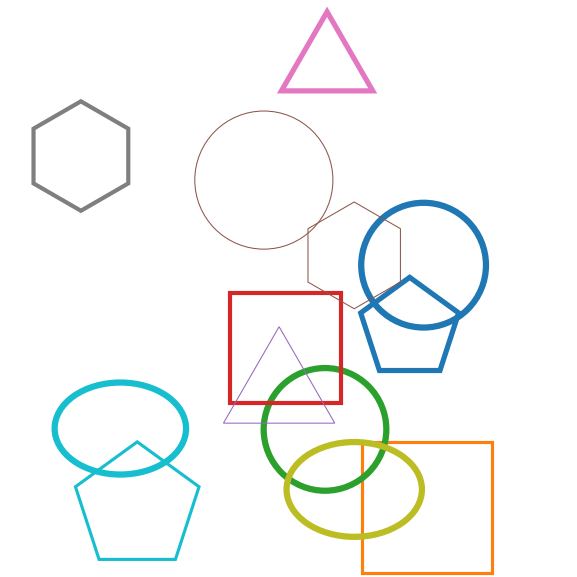[{"shape": "circle", "thickness": 3, "radius": 0.54, "center": [0.734, 0.54]}, {"shape": "pentagon", "thickness": 2.5, "radius": 0.45, "center": [0.709, 0.43]}, {"shape": "square", "thickness": 1.5, "radius": 0.56, "center": [0.739, 0.12]}, {"shape": "circle", "thickness": 3, "radius": 0.53, "center": [0.563, 0.256]}, {"shape": "square", "thickness": 2, "radius": 0.48, "center": [0.494, 0.397]}, {"shape": "triangle", "thickness": 0.5, "radius": 0.56, "center": [0.483, 0.322]}, {"shape": "hexagon", "thickness": 0.5, "radius": 0.46, "center": [0.613, 0.557]}, {"shape": "circle", "thickness": 0.5, "radius": 0.6, "center": [0.457, 0.687]}, {"shape": "triangle", "thickness": 2.5, "radius": 0.46, "center": [0.566, 0.887]}, {"shape": "hexagon", "thickness": 2, "radius": 0.47, "center": [0.14, 0.729]}, {"shape": "oval", "thickness": 3, "radius": 0.59, "center": [0.613, 0.152]}, {"shape": "pentagon", "thickness": 1.5, "radius": 0.56, "center": [0.238, 0.121]}, {"shape": "oval", "thickness": 3, "radius": 0.57, "center": [0.208, 0.257]}]